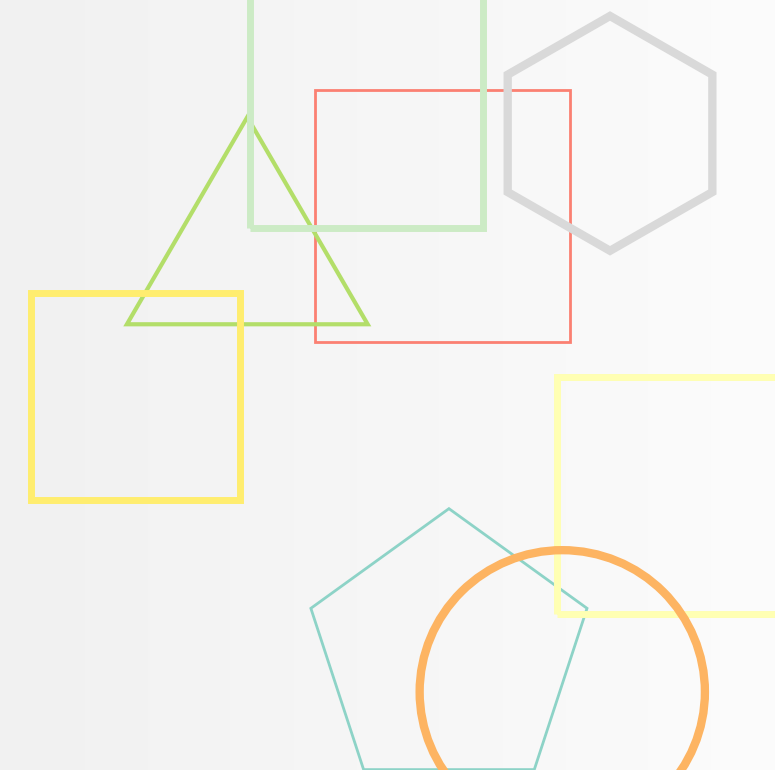[{"shape": "pentagon", "thickness": 1, "radius": 0.94, "center": [0.579, 0.152]}, {"shape": "square", "thickness": 2.5, "radius": 0.77, "center": [0.872, 0.357]}, {"shape": "square", "thickness": 1, "radius": 0.82, "center": [0.571, 0.719]}, {"shape": "circle", "thickness": 3, "radius": 0.92, "center": [0.726, 0.101]}, {"shape": "triangle", "thickness": 1.5, "radius": 0.9, "center": [0.319, 0.669]}, {"shape": "hexagon", "thickness": 3, "radius": 0.76, "center": [0.787, 0.827]}, {"shape": "square", "thickness": 2.5, "radius": 0.75, "center": [0.473, 0.855]}, {"shape": "square", "thickness": 2.5, "radius": 0.67, "center": [0.175, 0.485]}]